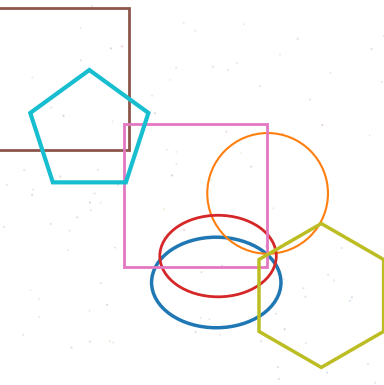[{"shape": "oval", "thickness": 2.5, "radius": 0.84, "center": [0.562, 0.266]}, {"shape": "circle", "thickness": 1.5, "radius": 0.78, "center": [0.695, 0.498]}, {"shape": "oval", "thickness": 2, "radius": 0.76, "center": [0.566, 0.335]}, {"shape": "square", "thickness": 2, "radius": 0.92, "center": [0.149, 0.794]}, {"shape": "square", "thickness": 2, "radius": 0.93, "center": [0.508, 0.492]}, {"shape": "hexagon", "thickness": 2.5, "radius": 0.93, "center": [0.835, 0.233]}, {"shape": "pentagon", "thickness": 3, "radius": 0.81, "center": [0.232, 0.657]}]